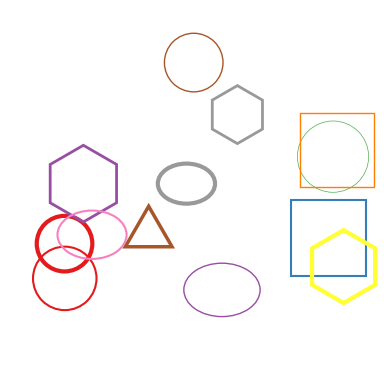[{"shape": "circle", "thickness": 1.5, "radius": 0.41, "center": [0.168, 0.277]}, {"shape": "circle", "thickness": 3, "radius": 0.36, "center": [0.168, 0.367]}, {"shape": "square", "thickness": 1.5, "radius": 0.49, "center": [0.853, 0.382]}, {"shape": "circle", "thickness": 0.5, "radius": 0.46, "center": [0.865, 0.593]}, {"shape": "hexagon", "thickness": 2, "radius": 0.5, "center": [0.217, 0.523]}, {"shape": "oval", "thickness": 1, "radius": 0.5, "center": [0.577, 0.247]}, {"shape": "square", "thickness": 1, "radius": 0.48, "center": [0.875, 0.61]}, {"shape": "hexagon", "thickness": 3, "radius": 0.47, "center": [0.892, 0.308]}, {"shape": "circle", "thickness": 1, "radius": 0.38, "center": [0.503, 0.838]}, {"shape": "triangle", "thickness": 2.5, "radius": 0.35, "center": [0.386, 0.394]}, {"shape": "oval", "thickness": 1.5, "radius": 0.45, "center": [0.239, 0.39]}, {"shape": "oval", "thickness": 3, "radius": 0.37, "center": [0.484, 0.523]}, {"shape": "hexagon", "thickness": 2, "radius": 0.38, "center": [0.617, 0.702]}]